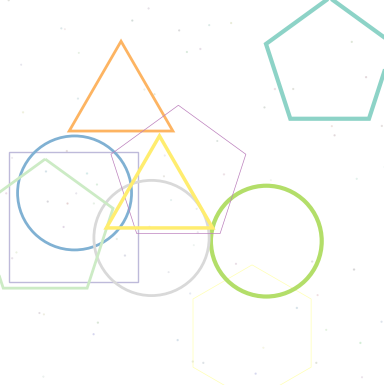[{"shape": "pentagon", "thickness": 3, "radius": 0.87, "center": [0.856, 0.832]}, {"shape": "hexagon", "thickness": 0.5, "radius": 0.89, "center": [0.655, 0.135]}, {"shape": "square", "thickness": 1, "radius": 0.84, "center": [0.191, 0.437]}, {"shape": "circle", "thickness": 2, "radius": 0.74, "center": [0.194, 0.499]}, {"shape": "triangle", "thickness": 2, "radius": 0.78, "center": [0.314, 0.737]}, {"shape": "circle", "thickness": 3, "radius": 0.72, "center": [0.692, 0.374]}, {"shape": "circle", "thickness": 2, "radius": 0.75, "center": [0.394, 0.382]}, {"shape": "pentagon", "thickness": 0.5, "radius": 0.92, "center": [0.463, 0.542]}, {"shape": "pentagon", "thickness": 2, "radius": 0.93, "center": [0.117, 0.402]}, {"shape": "triangle", "thickness": 2.5, "radius": 0.8, "center": [0.414, 0.488]}]